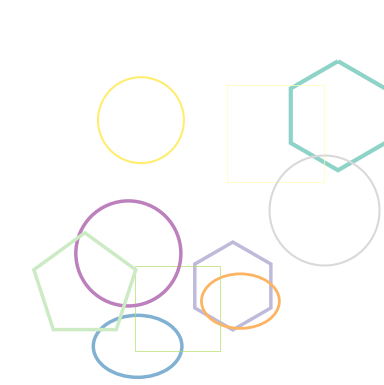[{"shape": "hexagon", "thickness": 3, "radius": 0.71, "center": [0.878, 0.699]}, {"shape": "square", "thickness": 0.5, "radius": 0.63, "center": [0.715, 0.653]}, {"shape": "hexagon", "thickness": 2.5, "radius": 0.57, "center": [0.605, 0.257]}, {"shape": "oval", "thickness": 2.5, "radius": 0.58, "center": [0.357, 0.1]}, {"shape": "oval", "thickness": 2, "radius": 0.51, "center": [0.624, 0.218]}, {"shape": "square", "thickness": 0.5, "radius": 0.55, "center": [0.461, 0.199]}, {"shape": "circle", "thickness": 1.5, "radius": 0.71, "center": [0.843, 0.453]}, {"shape": "circle", "thickness": 2.5, "radius": 0.68, "center": [0.333, 0.342]}, {"shape": "pentagon", "thickness": 2.5, "radius": 0.7, "center": [0.22, 0.256]}, {"shape": "circle", "thickness": 1.5, "radius": 0.56, "center": [0.366, 0.688]}]